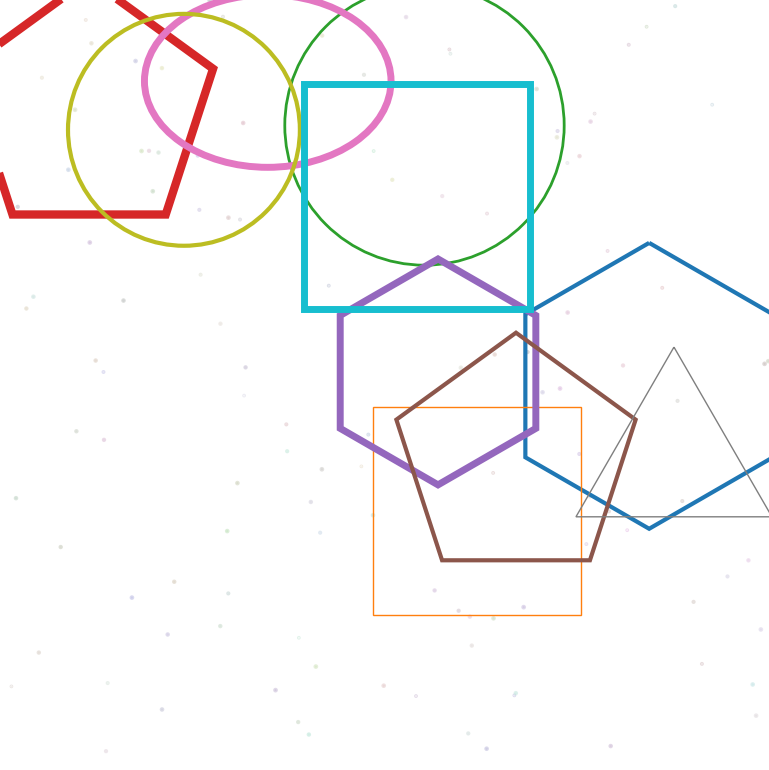[{"shape": "hexagon", "thickness": 1.5, "radius": 0.93, "center": [0.843, 0.499]}, {"shape": "square", "thickness": 0.5, "radius": 0.68, "center": [0.62, 0.336]}, {"shape": "circle", "thickness": 1, "radius": 0.91, "center": [0.551, 0.837]}, {"shape": "pentagon", "thickness": 3, "radius": 0.85, "center": [0.116, 0.858]}, {"shape": "hexagon", "thickness": 2.5, "radius": 0.73, "center": [0.569, 0.517]}, {"shape": "pentagon", "thickness": 1.5, "radius": 0.82, "center": [0.67, 0.405]}, {"shape": "oval", "thickness": 2.5, "radius": 0.8, "center": [0.348, 0.895]}, {"shape": "triangle", "thickness": 0.5, "radius": 0.73, "center": [0.875, 0.402]}, {"shape": "circle", "thickness": 1.5, "radius": 0.75, "center": [0.239, 0.831]}, {"shape": "square", "thickness": 2.5, "radius": 0.73, "center": [0.542, 0.745]}]